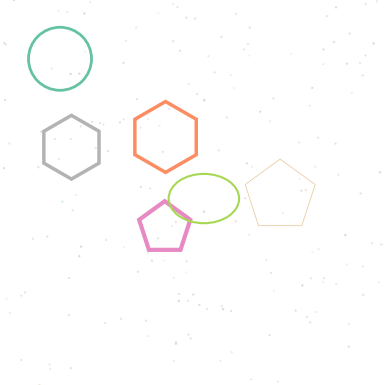[{"shape": "circle", "thickness": 2, "radius": 0.41, "center": [0.156, 0.847]}, {"shape": "hexagon", "thickness": 2.5, "radius": 0.46, "center": [0.43, 0.644]}, {"shape": "pentagon", "thickness": 3, "radius": 0.35, "center": [0.428, 0.408]}, {"shape": "oval", "thickness": 1.5, "radius": 0.46, "center": [0.53, 0.484]}, {"shape": "pentagon", "thickness": 0.5, "radius": 0.48, "center": [0.728, 0.491]}, {"shape": "hexagon", "thickness": 2.5, "radius": 0.41, "center": [0.186, 0.618]}]